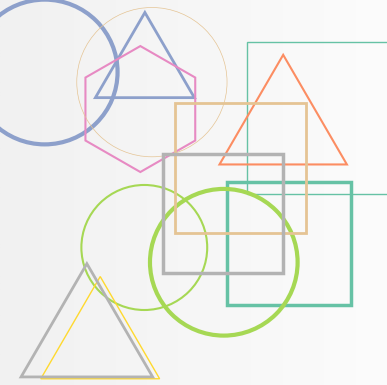[{"shape": "square", "thickness": 1, "radius": 0.99, "center": [0.835, 0.694]}, {"shape": "square", "thickness": 2.5, "radius": 0.8, "center": [0.746, 0.368]}, {"shape": "triangle", "thickness": 1.5, "radius": 0.95, "center": [0.731, 0.668]}, {"shape": "circle", "thickness": 3, "radius": 0.94, "center": [0.115, 0.813]}, {"shape": "triangle", "thickness": 2, "radius": 0.74, "center": [0.374, 0.82]}, {"shape": "hexagon", "thickness": 1.5, "radius": 0.82, "center": [0.362, 0.717]}, {"shape": "circle", "thickness": 1.5, "radius": 0.81, "center": [0.372, 0.357]}, {"shape": "circle", "thickness": 3, "radius": 0.95, "center": [0.578, 0.319]}, {"shape": "triangle", "thickness": 1, "radius": 0.88, "center": [0.259, 0.105]}, {"shape": "circle", "thickness": 0.5, "radius": 0.97, "center": [0.392, 0.787]}, {"shape": "square", "thickness": 2, "radius": 0.84, "center": [0.621, 0.562]}, {"shape": "triangle", "thickness": 2, "radius": 0.98, "center": [0.224, 0.119]}, {"shape": "square", "thickness": 2.5, "radius": 0.77, "center": [0.576, 0.445]}]